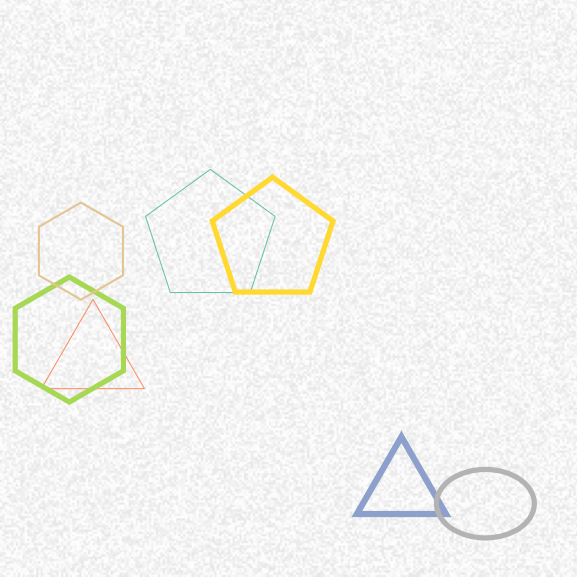[{"shape": "pentagon", "thickness": 0.5, "radius": 0.59, "center": [0.364, 0.588]}, {"shape": "triangle", "thickness": 0.5, "radius": 0.52, "center": [0.161, 0.378]}, {"shape": "triangle", "thickness": 3, "radius": 0.45, "center": [0.695, 0.154]}, {"shape": "hexagon", "thickness": 2.5, "radius": 0.54, "center": [0.12, 0.411]}, {"shape": "pentagon", "thickness": 2.5, "radius": 0.55, "center": [0.472, 0.582]}, {"shape": "hexagon", "thickness": 1, "radius": 0.42, "center": [0.14, 0.564]}, {"shape": "oval", "thickness": 2.5, "radius": 0.42, "center": [0.84, 0.127]}]